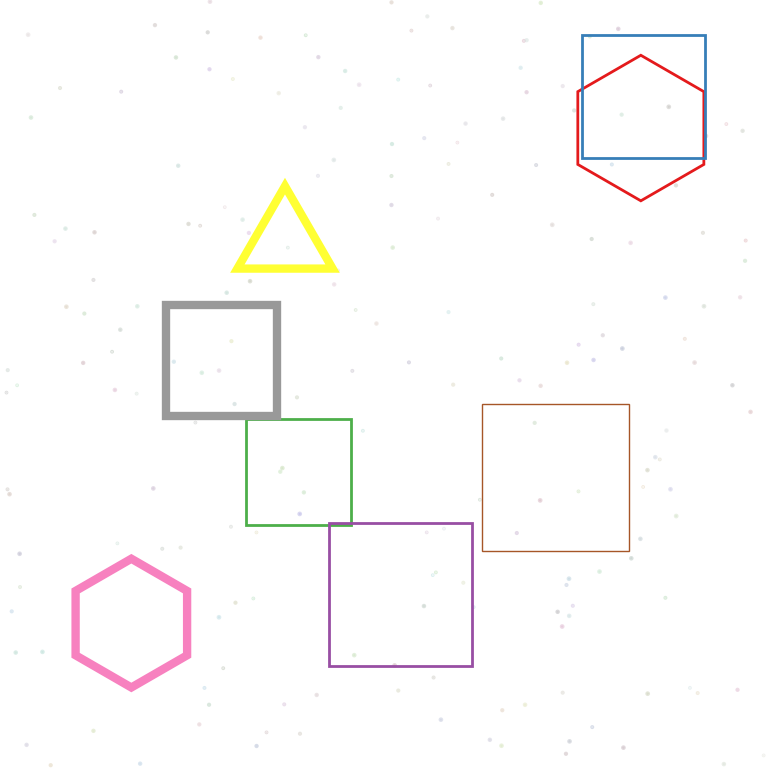[{"shape": "hexagon", "thickness": 1, "radius": 0.47, "center": [0.832, 0.834]}, {"shape": "square", "thickness": 1, "radius": 0.4, "center": [0.836, 0.875]}, {"shape": "square", "thickness": 1, "radius": 0.34, "center": [0.388, 0.387]}, {"shape": "square", "thickness": 1, "radius": 0.46, "center": [0.52, 0.228]}, {"shape": "triangle", "thickness": 3, "radius": 0.36, "center": [0.37, 0.687]}, {"shape": "square", "thickness": 0.5, "radius": 0.48, "center": [0.721, 0.38]}, {"shape": "hexagon", "thickness": 3, "radius": 0.42, "center": [0.171, 0.191]}, {"shape": "square", "thickness": 3, "radius": 0.36, "center": [0.288, 0.532]}]